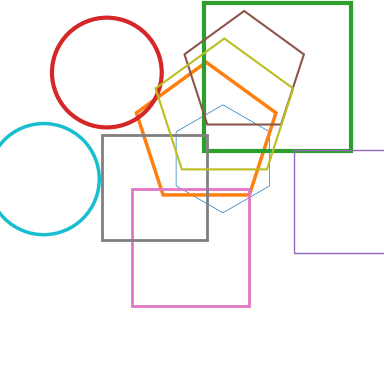[{"shape": "hexagon", "thickness": 0.5, "radius": 0.7, "center": [0.579, 0.587]}, {"shape": "pentagon", "thickness": 2.5, "radius": 0.95, "center": [0.536, 0.648]}, {"shape": "square", "thickness": 3, "radius": 0.96, "center": [0.721, 0.8]}, {"shape": "circle", "thickness": 3, "radius": 0.71, "center": [0.278, 0.812]}, {"shape": "square", "thickness": 1, "radius": 0.67, "center": [0.897, 0.476]}, {"shape": "pentagon", "thickness": 1.5, "radius": 0.82, "center": [0.634, 0.809]}, {"shape": "square", "thickness": 2, "radius": 0.76, "center": [0.495, 0.357]}, {"shape": "square", "thickness": 2, "radius": 0.68, "center": [0.402, 0.514]}, {"shape": "pentagon", "thickness": 1.5, "radius": 0.94, "center": [0.583, 0.712]}, {"shape": "circle", "thickness": 2.5, "radius": 0.72, "center": [0.114, 0.535]}]